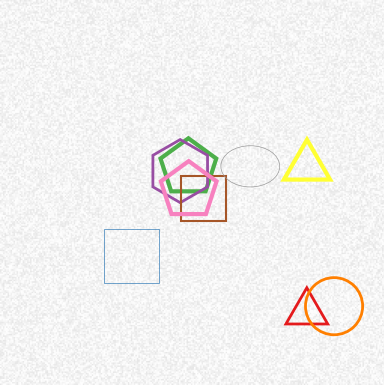[{"shape": "triangle", "thickness": 2, "radius": 0.31, "center": [0.797, 0.19]}, {"shape": "square", "thickness": 0.5, "radius": 0.35, "center": [0.342, 0.335]}, {"shape": "pentagon", "thickness": 3, "radius": 0.38, "center": [0.489, 0.565]}, {"shape": "hexagon", "thickness": 2, "radius": 0.41, "center": [0.468, 0.556]}, {"shape": "circle", "thickness": 2, "radius": 0.37, "center": [0.868, 0.205]}, {"shape": "triangle", "thickness": 3, "radius": 0.35, "center": [0.797, 0.568]}, {"shape": "square", "thickness": 1.5, "radius": 0.29, "center": [0.529, 0.485]}, {"shape": "pentagon", "thickness": 3, "radius": 0.38, "center": [0.49, 0.505]}, {"shape": "oval", "thickness": 0.5, "radius": 0.38, "center": [0.65, 0.568]}]